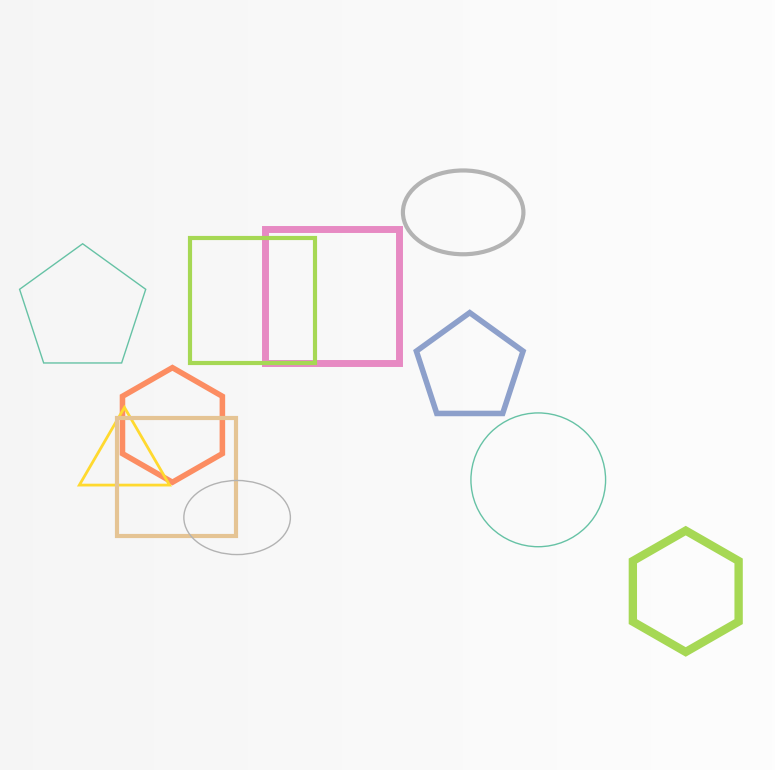[{"shape": "pentagon", "thickness": 0.5, "radius": 0.43, "center": [0.107, 0.598]}, {"shape": "circle", "thickness": 0.5, "radius": 0.43, "center": [0.695, 0.377]}, {"shape": "hexagon", "thickness": 2, "radius": 0.37, "center": [0.222, 0.448]}, {"shape": "pentagon", "thickness": 2, "radius": 0.36, "center": [0.606, 0.522]}, {"shape": "square", "thickness": 2.5, "radius": 0.43, "center": [0.428, 0.616]}, {"shape": "hexagon", "thickness": 3, "radius": 0.39, "center": [0.885, 0.232]}, {"shape": "square", "thickness": 1.5, "radius": 0.4, "center": [0.326, 0.61]}, {"shape": "triangle", "thickness": 1, "radius": 0.34, "center": [0.161, 0.404]}, {"shape": "square", "thickness": 1.5, "radius": 0.38, "center": [0.228, 0.38]}, {"shape": "oval", "thickness": 1.5, "radius": 0.39, "center": [0.598, 0.724]}, {"shape": "oval", "thickness": 0.5, "radius": 0.34, "center": [0.306, 0.328]}]